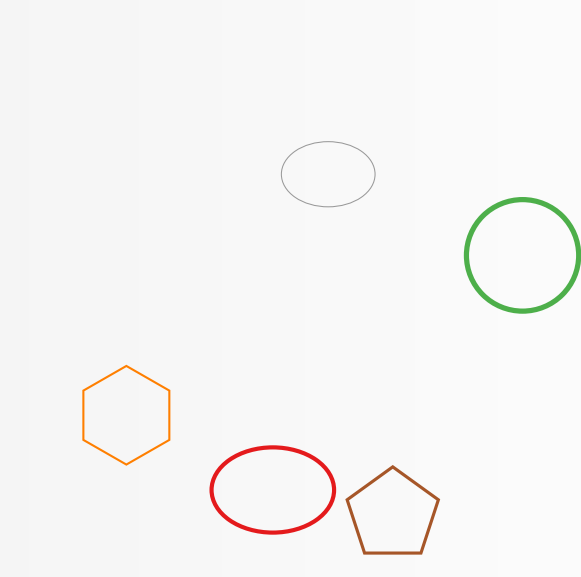[{"shape": "oval", "thickness": 2, "radius": 0.53, "center": [0.469, 0.151]}, {"shape": "circle", "thickness": 2.5, "radius": 0.48, "center": [0.899, 0.557]}, {"shape": "hexagon", "thickness": 1, "radius": 0.43, "center": [0.217, 0.28]}, {"shape": "pentagon", "thickness": 1.5, "radius": 0.41, "center": [0.676, 0.108]}, {"shape": "oval", "thickness": 0.5, "radius": 0.4, "center": [0.565, 0.697]}]